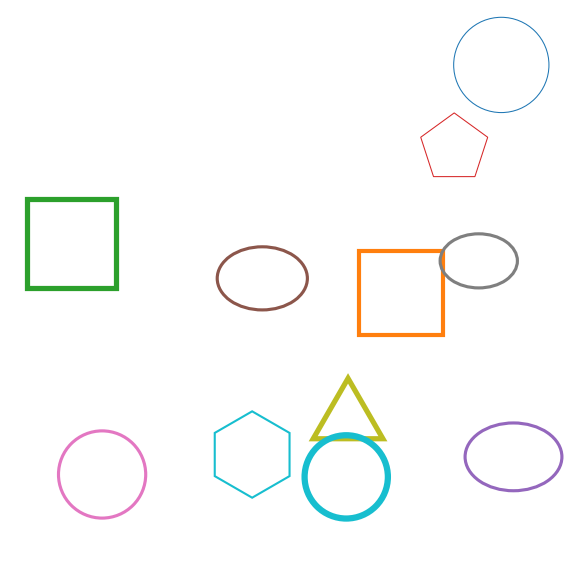[{"shape": "circle", "thickness": 0.5, "radius": 0.41, "center": [0.868, 0.887]}, {"shape": "square", "thickness": 2, "radius": 0.36, "center": [0.694, 0.491]}, {"shape": "square", "thickness": 2.5, "radius": 0.39, "center": [0.125, 0.577]}, {"shape": "pentagon", "thickness": 0.5, "radius": 0.3, "center": [0.787, 0.743]}, {"shape": "oval", "thickness": 1.5, "radius": 0.42, "center": [0.889, 0.208]}, {"shape": "oval", "thickness": 1.5, "radius": 0.39, "center": [0.454, 0.517]}, {"shape": "circle", "thickness": 1.5, "radius": 0.38, "center": [0.177, 0.178]}, {"shape": "oval", "thickness": 1.5, "radius": 0.33, "center": [0.829, 0.547]}, {"shape": "triangle", "thickness": 2.5, "radius": 0.35, "center": [0.603, 0.274]}, {"shape": "hexagon", "thickness": 1, "radius": 0.37, "center": [0.437, 0.212]}, {"shape": "circle", "thickness": 3, "radius": 0.36, "center": [0.6, 0.173]}]